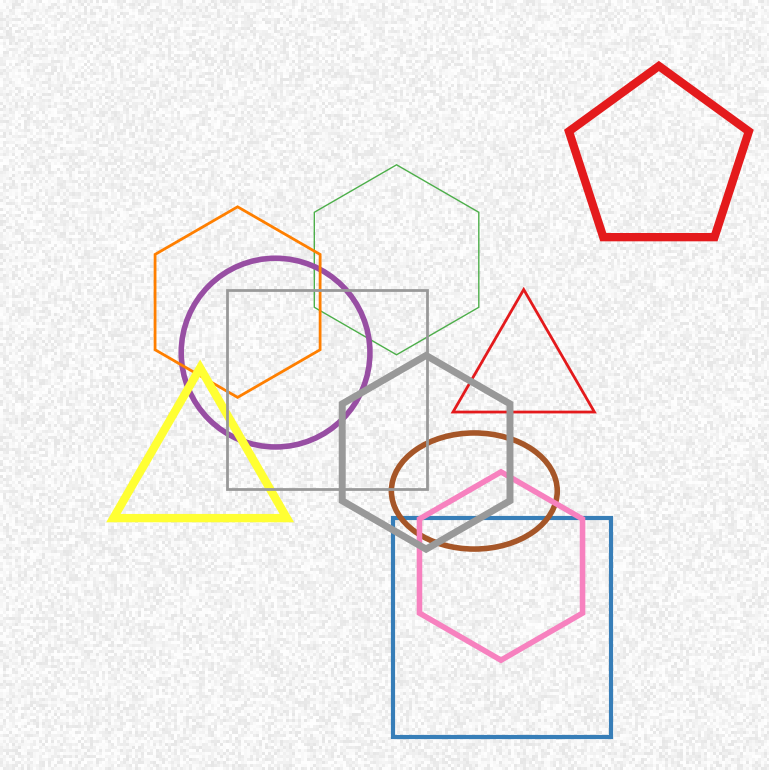[{"shape": "triangle", "thickness": 1, "radius": 0.53, "center": [0.68, 0.518]}, {"shape": "pentagon", "thickness": 3, "radius": 0.61, "center": [0.856, 0.791]}, {"shape": "square", "thickness": 1.5, "radius": 0.71, "center": [0.652, 0.185]}, {"shape": "hexagon", "thickness": 0.5, "radius": 0.62, "center": [0.515, 0.663]}, {"shape": "circle", "thickness": 2, "radius": 0.61, "center": [0.358, 0.542]}, {"shape": "hexagon", "thickness": 1, "radius": 0.62, "center": [0.309, 0.608]}, {"shape": "triangle", "thickness": 3, "radius": 0.65, "center": [0.26, 0.392]}, {"shape": "oval", "thickness": 2, "radius": 0.54, "center": [0.616, 0.362]}, {"shape": "hexagon", "thickness": 2, "radius": 0.61, "center": [0.651, 0.265]}, {"shape": "square", "thickness": 1, "radius": 0.65, "center": [0.424, 0.494]}, {"shape": "hexagon", "thickness": 2.5, "radius": 0.63, "center": [0.553, 0.413]}]